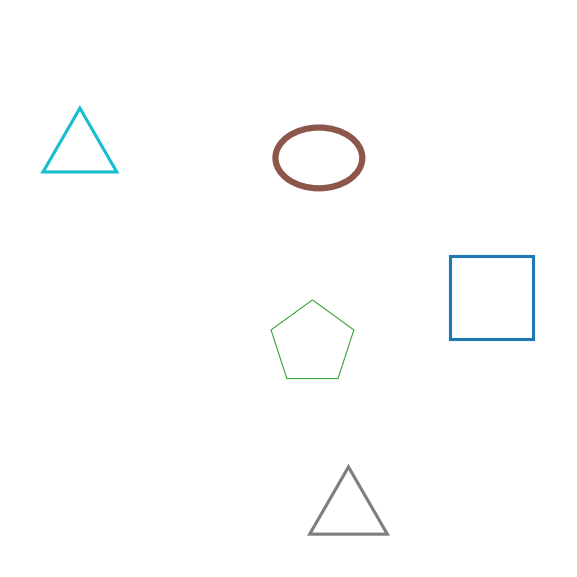[{"shape": "square", "thickness": 1.5, "radius": 0.36, "center": [0.851, 0.484]}, {"shape": "pentagon", "thickness": 0.5, "radius": 0.38, "center": [0.541, 0.405]}, {"shape": "oval", "thickness": 3, "radius": 0.38, "center": [0.552, 0.726]}, {"shape": "triangle", "thickness": 1.5, "radius": 0.39, "center": [0.603, 0.113]}, {"shape": "triangle", "thickness": 1.5, "radius": 0.37, "center": [0.138, 0.738]}]